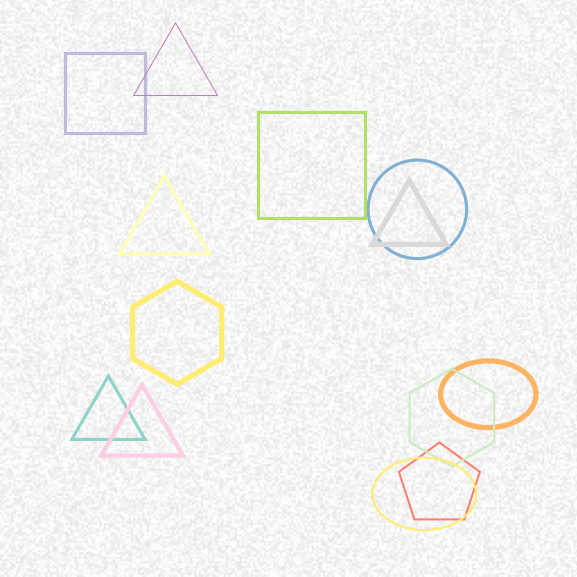[{"shape": "triangle", "thickness": 1.5, "radius": 0.37, "center": [0.188, 0.275]}, {"shape": "triangle", "thickness": 1.5, "radius": 0.45, "center": [0.285, 0.604]}, {"shape": "square", "thickness": 1.5, "radius": 0.35, "center": [0.182, 0.838]}, {"shape": "pentagon", "thickness": 1, "radius": 0.37, "center": [0.761, 0.159]}, {"shape": "circle", "thickness": 1.5, "radius": 0.43, "center": [0.723, 0.637]}, {"shape": "oval", "thickness": 2.5, "radius": 0.41, "center": [0.846, 0.316]}, {"shape": "square", "thickness": 1.5, "radius": 0.46, "center": [0.539, 0.714]}, {"shape": "triangle", "thickness": 2, "radius": 0.41, "center": [0.246, 0.251]}, {"shape": "triangle", "thickness": 2.5, "radius": 0.37, "center": [0.709, 0.613]}, {"shape": "triangle", "thickness": 0.5, "radius": 0.42, "center": [0.304, 0.876]}, {"shape": "hexagon", "thickness": 1, "radius": 0.42, "center": [0.782, 0.276]}, {"shape": "hexagon", "thickness": 2.5, "radius": 0.45, "center": [0.307, 0.423]}, {"shape": "oval", "thickness": 1, "radius": 0.45, "center": [0.735, 0.144]}]